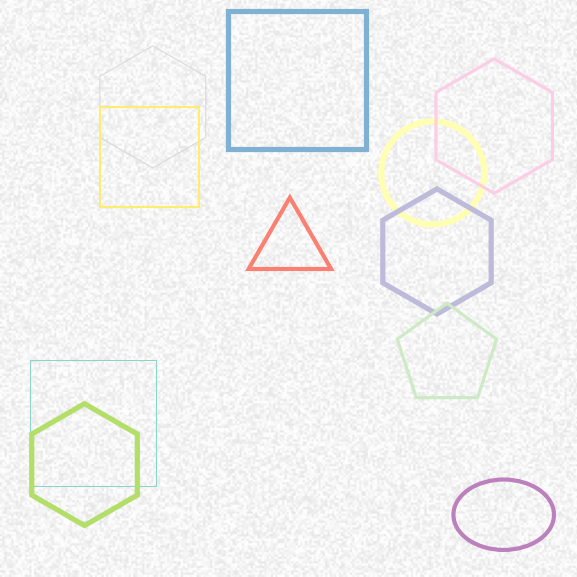[{"shape": "square", "thickness": 0.5, "radius": 0.54, "center": [0.161, 0.267]}, {"shape": "circle", "thickness": 3, "radius": 0.45, "center": [0.749, 0.7]}, {"shape": "hexagon", "thickness": 2.5, "radius": 0.54, "center": [0.757, 0.564]}, {"shape": "triangle", "thickness": 2, "radius": 0.41, "center": [0.502, 0.575]}, {"shape": "square", "thickness": 2.5, "radius": 0.6, "center": [0.514, 0.86]}, {"shape": "hexagon", "thickness": 2.5, "radius": 0.53, "center": [0.146, 0.195]}, {"shape": "hexagon", "thickness": 1.5, "radius": 0.58, "center": [0.856, 0.781]}, {"shape": "hexagon", "thickness": 0.5, "radius": 0.53, "center": [0.265, 0.814]}, {"shape": "oval", "thickness": 2, "radius": 0.44, "center": [0.872, 0.108]}, {"shape": "pentagon", "thickness": 1.5, "radius": 0.45, "center": [0.774, 0.384]}, {"shape": "square", "thickness": 1, "radius": 0.43, "center": [0.259, 0.727]}]